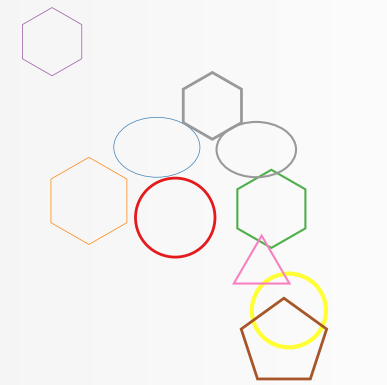[{"shape": "circle", "thickness": 2, "radius": 0.51, "center": [0.452, 0.435]}, {"shape": "oval", "thickness": 0.5, "radius": 0.56, "center": [0.405, 0.617]}, {"shape": "hexagon", "thickness": 1.5, "radius": 0.51, "center": [0.7, 0.458]}, {"shape": "hexagon", "thickness": 0.5, "radius": 0.44, "center": [0.134, 0.892]}, {"shape": "hexagon", "thickness": 0.5, "radius": 0.57, "center": [0.229, 0.478]}, {"shape": "circle", "thickness": 3, "radius": 0.48, "center": [0.745, 0.194]}, {"shape": "pentagon", "thickness": 2, "radius": 0.58, "center": [0.733, 0.109]}, {"shape": "triangle", "thickness": 1.5, "radius": 0.41, "center": [0.675, 0.305]}, {"shape": "oval", "thickness": 1.5, "radius": 0.51, "center": [0.661, 0.611]}, {"shape": "hexagon", "thickness": 2, "radius": 0.43, "center": [0.548, 0.725]}]